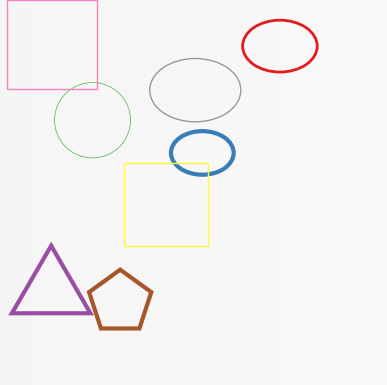[{"shape": "oval", "thickness": 2, "radius": 0.48, "center": [0.722, 0.88]}, {"shape": "oval", "thickness": 3, "radius": 0.4, "center": [0.522, 0.603]}, {"shape": "circle", "thickness": 0.5, "radius": 0.49, "center": [0.239, 0.688]}, {"shape": "triangle", "thickness": 3, "radius": 0.58, "center": [0.132, 0.245]}, {"shape": "square", "thickness": 1, "radius": 0.54, "center": [0.428, 0.469]}, {"shape": "pentagon", "thickness": 3, "radius": 0.42, "center": [0.31, 0.215]}, {"shape": "square", "thickness": 1, "radius": 0.58, "center": [0.135, 0.884]}, {"shape": "oval", "thickness": 1, "radius": 0.59, "center": [0.504, 0.766]}]